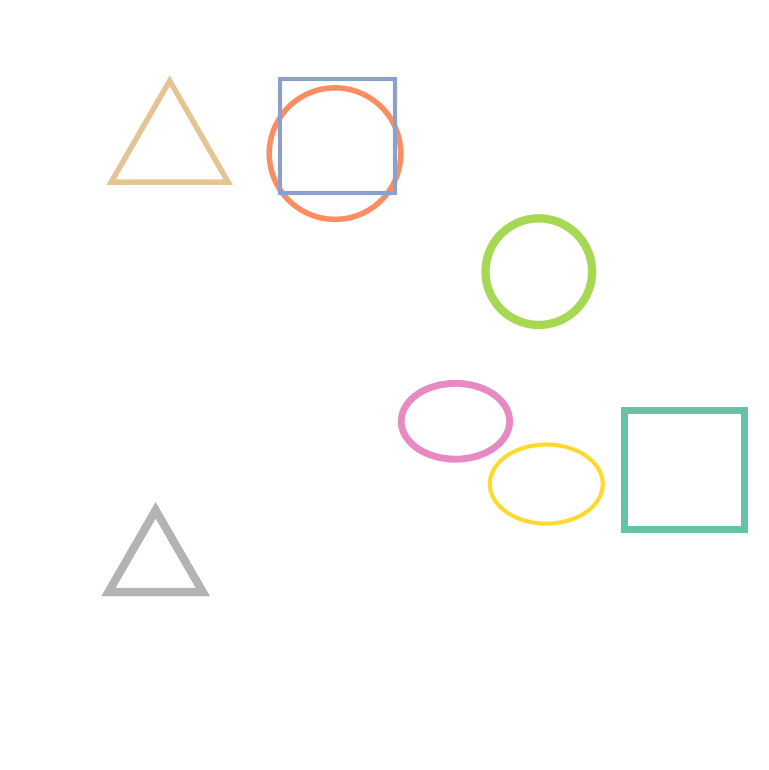[{"shape": "square", "thickness": 2.5, "radius": 0.39, "center": [0.888, 0.39]}, {"shape": "circle", "thickness": 2, "radius": 0.43, "center": [0.435, 0.801]}, {"shape": "square", "thickness": 1.5, "radius": 0.37, "center": [0.439, 0.823]}, {"shape": "oval", "thickness": 2.5, "radius": 0.35, "center": [0.591, 0.453]}, {"shape": "circle", "thickness": 3, "radius": 0.35, "center": [0.7, 0.647]}, {"shape": "oval", "thickness": 1.5, "radius": 0.37, "center": [0.709, 0.371]}, {"shape": "triangle", "thickness": 2, "radius": 0.44, "center": [0.22, 0.807]}, {"shape": "triangle", "thickness": 3, "radius": 0.35, "center": [0.202, 0.267]}]